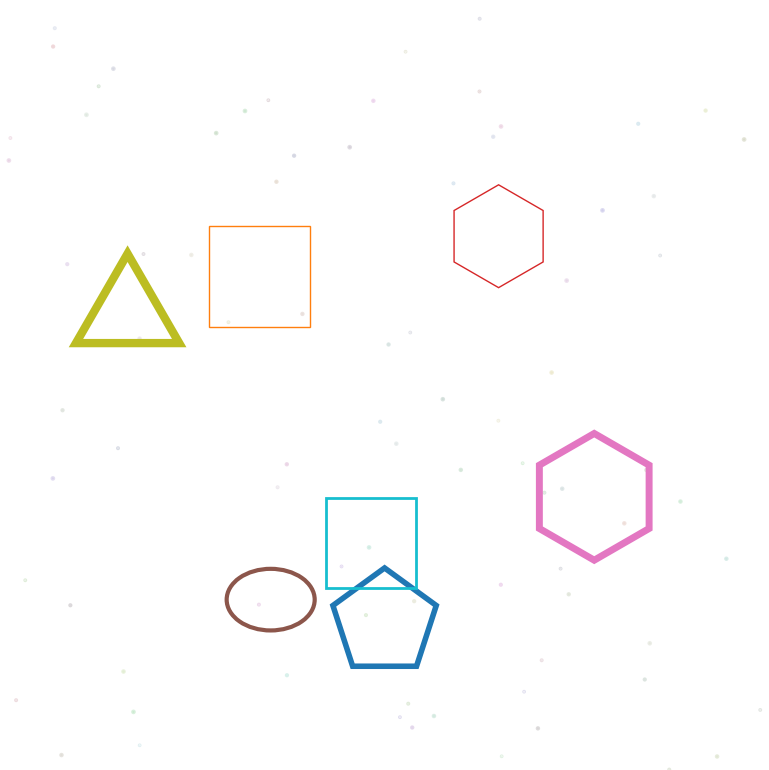[{"shape": "pentagon", "thickness": 2, "radius": 0.35, "center": [0.499, 0.192]}, {"shape": "square", "thickness": 0.5, "radius": 0.33, "center": [0.337, 0.641]}, {"shape": "hexagon", "thickness": 0.5, "radius": 0.33, "center": [0.648, 0.693]}, {"shape": "oval", "thickness": 1.5, "radius": 0.29, "center": [0.352, 0.221]}, {"shape": "hexagon", "thickness": 2.5, "radius": 0.41, "center": [0.772, 0.355]}, {"shape": "triangle", "thickness": 3, "radius": 0.39, "center": [0.166, 0.593]}, {"shape": "square", "thickness": 1, "radius": 0.29, "center": [0.482, 0.294]}]